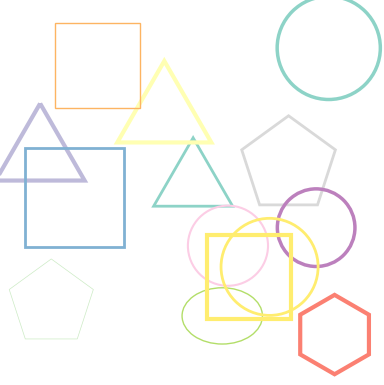[{"shape": "triangle", "thickness": 2, "radius": 0.59, "center": [0.502, 0.524]}, {"shape": "circle", "thickness": 2.5, "radius": 0.67, "center": [0.854, 0.876]}, {"shape": "triangle", "thickness": 3, "radius": 0.71, "center": [0.427, 0.701]}, {"shape": "triangle", "thickness": 3, "radius": 0.67, "center": [0.104, 0.598]}, {"shape": "hexagon", "thickness": 3, "radius": 0.52, "center": [0.869, 0.131]}, {"shape": "square", "thickness": 2, "radius": 0.64, "center": [0.194, 0.487]}, {"shape": "square", "thickness": 1, "radius": 0.55, "center": [0.254, 0.831]}, {"shape": "oval", "thickness": 1, "radius": 0.52, "center": [0.577, 0.179]}, {"shape": "circle", "thickness": 1.5, "radius": 0.52, "center": [0.592, 0.362]}, {"shape": "pentagon", "thickness": 2, "radius": 0.64, "center": [0.75, 0.571]}, {"shape": "circle", "thickness": 2.5, "radius": 0.5, "center": [0.821, 0.409]}, {"shape": "pentagon", "thickness": 0.5, "radius": 0.57, "center": [0.133, 0.213]}, {"shape": "circle", "thickness": 2, "radius": 0.63, "center": [0.7, 0.307]}, {"shape": "square", "thickness": 3, "radius": 0.55, "center": [0.646, 0.28]}]